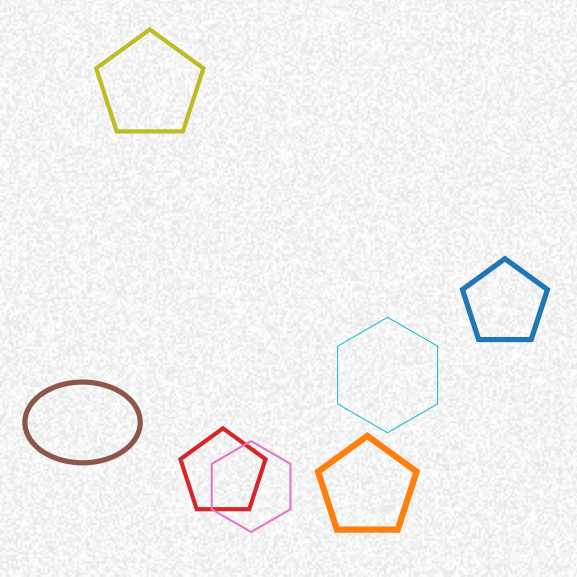[{"shape": "pentagon", "thickness": 2.5, "radius": 0.39, "center": [0.874, 0.474]}, {"shape": "pentagon", "thickness": 3, "radius": 0.45, "center": [0.636, 0.155]}, {"shape": "pentagon", "thickness": 2, "radius": 0.39, "center": [0.386, 0.18]}, {"shape": "oval", "thickness": 2.5, "radius": 0.5, "center": [0.143, 0.268]}, {"shape": "hexagon", "thickness": 1, "radius": 0.39, "center": [0.435, 0.157]}, {"shape": "pentagon", "thickness": 2, "radius": 0.49, "center": [0.259, 0.851]}, {"shape": "hexagon", "thickness": 0.5, "radius": 0.5, "center": [0.671, 0.35]}]